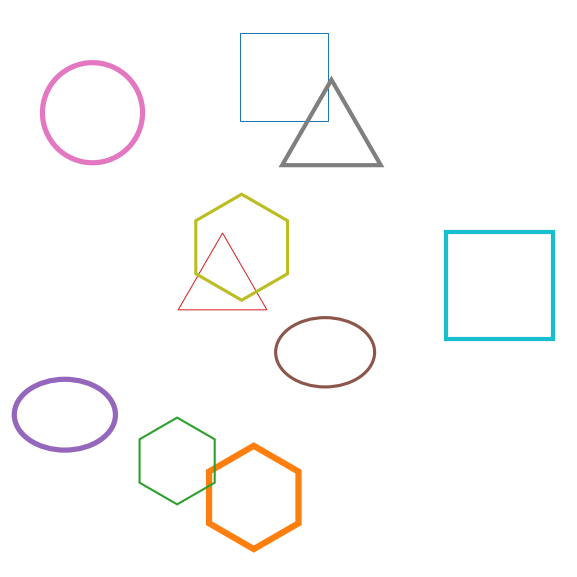[{"shape": "square", "thickness": 0.5, "radius": 0.38, "center": [0.492, 0.865]}, {"shape": "hexagon", "thickness": 3, "radius": 0.45, "center": [0.439, 0.138]}, {"shape": "hexagon", "thickness": 1, "radius": 0.38, "center": [0.307, 0.201]}, {"shape": "triangle", "thickness": 0.5, "radius": 0.44, "center": [0.385, 0.507]}, {"shape": "oval", "thickness": 2.5, "radius": 0.44, "center": [0.112, 0.281]}, {"shape": "oval", "thickness": 1.5, "radius": 0.43, "center": [0.563, 0.389]}, {"shape": "circle", "thickness": 2.5, "radius": 0.43, "center": [0.16, 0.804]}, {"shape": "triangle", "thickness": 2, "radius": 0.49, "center": [0.574, 0.762]}, {"shape": "hexagon", "thickness": 1.5, "radius": 0.46, "center": [0.418, 0.571]}, {"shape": "square", "thickness": 2, "radius": 0.46, "center": [0.864, 0.504]}]